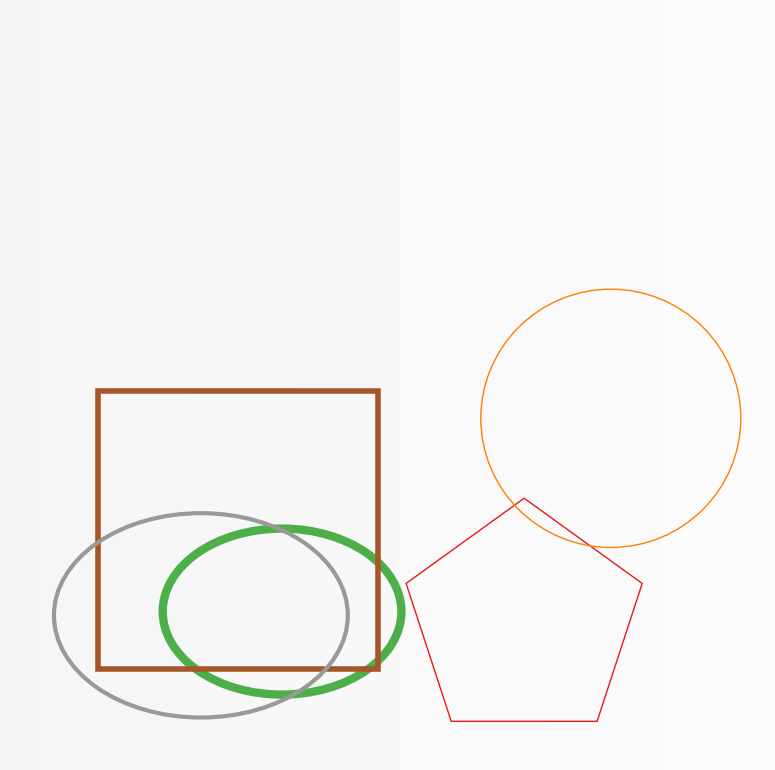[{"shape": "pentagon", "thickness": 0.5, "radius": 0.8, "center": [0.676, 0.193]}, {"shape": "oval", "thickness": 3, "radius": 0.77, "center": [0.364, 0.206]}, {"shape": "circle", "thickness": 0.5, "radius": 0.84, "center": [0.788, 0.457]}, {"shape": "square", "thickness": 2, "radius": 0.9, "center": [0.307, 0.311]}, {"shape": "oval", "thickness": 1.5, "radius": 0.95, "center": [0.259, 0.201]}]